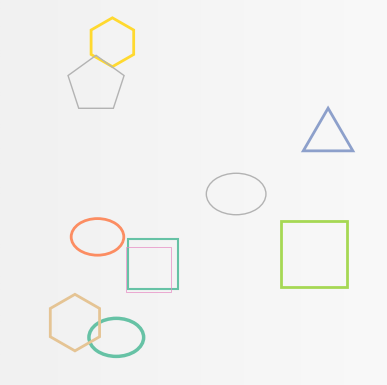[{"shape": "square", "thickness": 1.5, "radius": 0.32, "center": [0.394, 0.314]}, {"shape": "oval", "thickness": 2.5, "radius": 0.35, "center": [0.3, 0.124]}, {"shape": "oval", "thickness": 2, "radius": 0.34, "center": [0.252, 0.385]}, {"shape": "triangle", "thickness": 2, "radius": 0.37, "center": [0.847, 0.645]}, {"shape": "square", "thickness": 0.5, "radius": 0.29, "center": [0.384, 0.299]}, {"shape": "square", "thickness": 2, "radius": 0.43, "center": [0.811, 0.341]}, {"shape": "hexagon", "thickness": 2, "radius": 0.32, "center": [0.29, 0.89]}, {"shape": "hexagon", "thickness": 2, "radius": 0.37, "center": [0.193, 0.162]}, {"shape": "oval", "thickness": 1, "radius": 0.38, "center": [0.609, 0.496]}, {"shape": "pentagon", "thickness": 1, "radius": 0.38, "center": [0.248, 0.78]}]